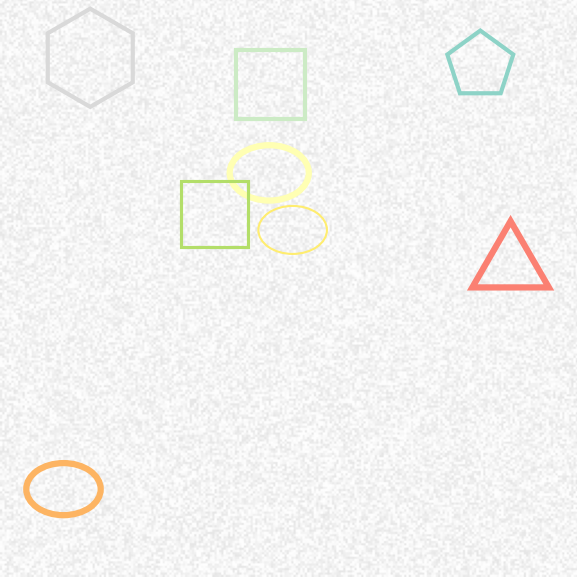[{"shape": "pentagon", "thickness": 2, "radius": 0.3, "center": [0.832, 0.886]}, {"shape": "oval", "thickness": 3, "radius": 0.34, "center": [0.466, 0.7]}, {"shape": "triangle", "thickness": 3, "radius": 0.38, "center": [0.884, 0.54]}, {"shape": "oval", "thickness": 3, "radius": 0.32, "center": [0.11, 0.152]}, {"shape": "square", "thickness": 1.5, "radius": 0.29, "center": [0.371, 0.629]}, {"shape": "hexagon", "thickness": 2, "radius": 0.42, "center": [0.156, 0.899]}, {"shape": "square", "thickness": 2, "radius": 0.3, "center": [0.469, 0.854]}, {"shape": "oval", "thickness": 1, "radius": 0.3, "center": [0.507, 0.601]}]